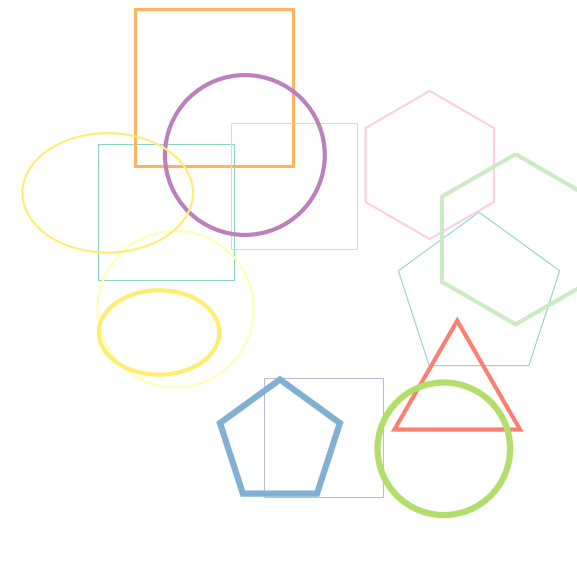[{"shape": "square", "thickness": 0.5, "radius": 0.59, "center": [0.287, 0.633]}, {"shape": "pentagon", "thickness": 0.5, "radius": 0.73, "center": [0.829, 0.485]}, {"shape": "circle", "thickness": 1, "radius": 0.68, "center": [0.304, 0.464]}, {"shape": "square", "thickness": 0.5, "radius": 0.52, "center": [0.56, 0.241]}, {"shape": "triangle", "thickness": 2, "radius": 0.63, "center": [0.792, 0.318]}, {"shape": "pentagon", "thickness": 3, "radius": 0.55, "center": [0.485, 0.233]}, {"shape": "square", "thickness": 1.5, "radius": 0.68, "center": [0.37, 0.847]}, {"shape": "circle", "thickness": 3, "radius": 0.57, "center": [0.769, 0.222]}, {"shape": "hexagon", "thickness": 1, "radius": 0.64, "center": [0.744, 0.713]}, {"shape": "square", "thickness": 0.5, "radius": 0.55, "center": [0.508, 0.677]}, {"shape": "circle", "thickness": 2, "radius": 0.69, "center": [0.424, 0.731]}, {"shape": "hexagon", "thickness": 2, "radius": 0.74, "center": [0.893, 0.585]}, {"shape": "oval", "thickness": 1, "radius": 0.74, "center": [0.186, 0.665]}, {"shape": "oval", "thickness": 2, "radius": 0.52, "center": [0.275, 0.423]}]